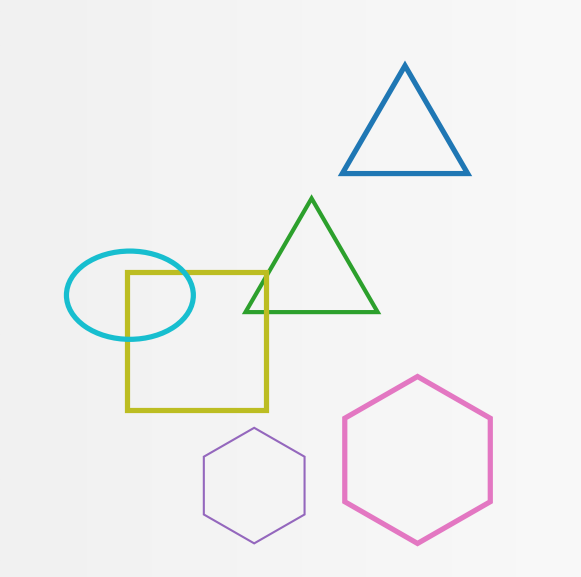[{"shape": "triangle", "thickness": 2.5, "radius": 0.62, "center": [0.697, 0.761]}, {"shape": "triangle", "thickness": 2, "radius": 0.66, "center": [0.536, 0.524]}, {"shape": "hexagon", "thickness": 1, "radius": 0.5, "center": [0.437, 0.158]}, {"shape": "hexagon", "thickness": 2.5, "radius": 0.72, "center": [0.718, 0.203]}, {"shape": "square", "thickness": 2.5, "radius": 0.6, "center": [0.338, 0.409]}, {"shape": "oval", "thickness": 2.5, "radius": 0.55, "center": [0.223, 0.488]}]